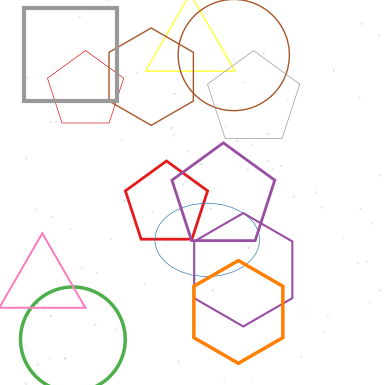[{"shape": "pentagon", "thickness": 2, "radius": 0.56, "center": [0.433, 0.47]}, {"shape": "pentagon", "thickness": 0.5, "radius": 0.52, "center": [0.222, 0.765]}, {"shape": "oval", "thickness": 0.5, "radius": 0.68, "center": [0.538, 0.377]}, {"shape": "circle", "thickness": 2.5, "radius": 0.68, "center": [0.189, 0.119]}, {"shape": "pentagon", "thickness": 2, "radius": 0.7, "center": [0.58, 0.489]}, {"shape": "hexagon", "thickness": 1.5, "radius": 0.74, "center": [0.632, 0.299]}, {"shape": "hexagon", "thickness": 2.5, "radius": 0.67, "center": [0.619, 0.19]}, {"shape": "triangle", "thickness": 1, "radius": 0.67, "center": [0.494, 0.882]}, {"shape": "circle", "thickness": 1, "radius": 0.72, "center": [0.607, 0.857]}, {"shape": "hexagon", "thickness": 1, "radius": 0.63, "center": [0.393, 0.801]}, {"shape": "triangle", "thickness": 1.5, "radius": 0.65, "center": [0.11, 0.265]}, {"shape": "square", "thickness": 3, "radius": 0.6, "center": [0.183, 0.858]}, {"shape": "pentagon", "thickness": 0.5, "radius": 0.63, "center": [0.659, 0.743]}]